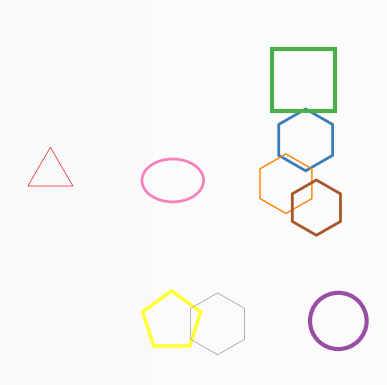[{"shape": "triangle", "thickness": 0.5, "radius": 0.34, "center": [0.13, 0.55]}, {"shape": "hexagon", "thickness": 2, "radius": 0.4, "center": [0.789, 0.637]}, {"shape": "square", "thickness": 3, "radius": 0.4, "center": [0.783, 0.792]}, {"shape": "circle", "thickness": 3, "radius": 0.37, "center": [0.873, 0.166]}, {"shape": "hexagon", "thickness": 1, "radius": 0.39, "center": [0.738, 0.523]}, {"shape": "pentagon", "thickness": 2.5, "radius": 0.39, "center": [0.443, 0.165]}, {"shape": "hexagon", "thickness": 2, "radius": 0.36, "center": [0.817, 0.461]}, {"shape": "oval", "thickness": 2, "radius": 0.4, "center": [0.446, 0.531]}, {"shape": "hexagon", "thickness": 0.5, "radius": 0.4, "center": [0.562, 0.159]}]